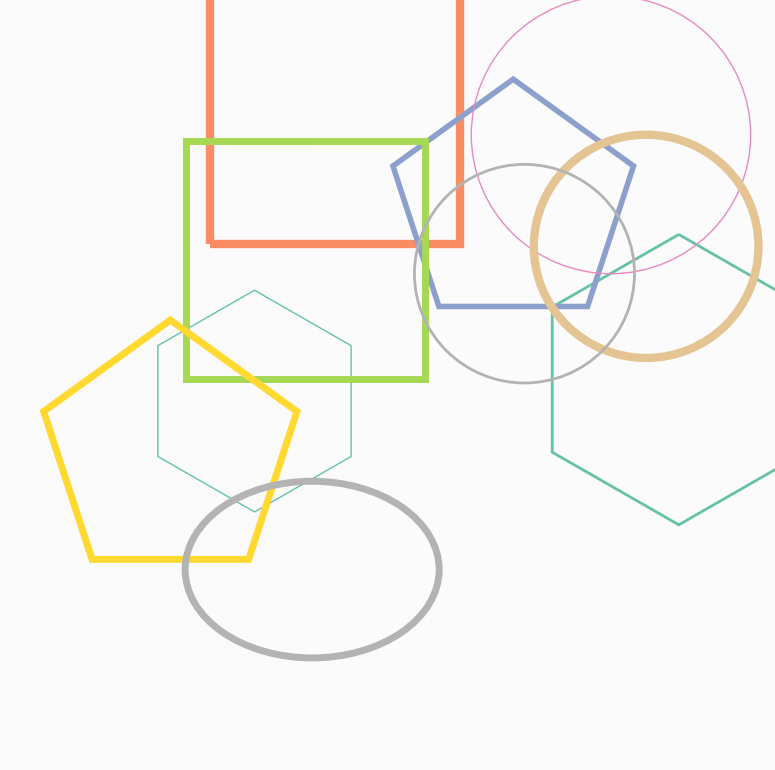[{"shape": "hexagon", "thickness": 1, "radius": 0.94, "center": [0.876, 0.507]}, {"shape": "hexagon", "thickness": 0.5, "radius": 0.72, "center": [0.328, 0.479]}, {"shape": "square", "thickness": 3, "radius": 0.81, "center": [0.432, 0.844]}, {"shape": "pentagon", "thickness": 2, "radius": 0.82, "center": [0.662, 0.734]}, {"shape": "circle", "thickness": 0.5, "radius": 0.9, "center": [0.788, 0.825]}, {"shape": "square", "thickness": 2.5, "radius": 0.77, "center": [0.394, 0.662]}, {"shape": "pentagon", "thickness": 2.5, "radius": 0.86, "center": [0.22, 0.413]}, {"shape": "circle", "thickness": 3, "radius": 0.72, "center": [0.834, 0.68]}, {"shape": "circle", "thickness": 1, "radius": 0.71, "center": [0.677, 0.645]}, {"shape": "oval", "thickness": 2.5, "radius": 0.82, "center": [0.403, 0.26]}]